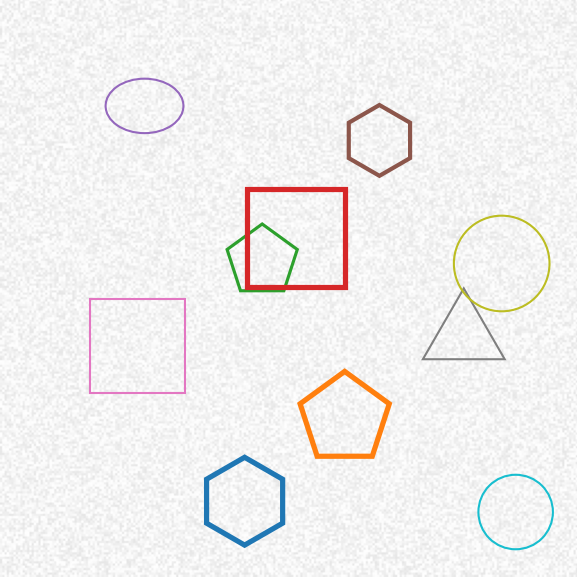[{"shape": "hexagon", "thickness": 2.5, "radius": 0.38, "center": [0.424, 0.131]}, {"shape": "pentagon", "thickness": 2.5, "radius": 0.41, "center": [0.597, 0.275]}, {"shape": "pentagon", "thickness": 1.5, "radius": 0.32, "center": [0.454, 0.547]}, {"shape": "square", "thickness": 2.5, "radius": 0.42, "center": [0.513, 0.587]}, {"shape": "oval", "thickness": 1, "radius": 0.34, "center": [0.25, 0.816]}, {"shape": "hexagon", "thickness": 2, "radius": 0.31, "center": [0.657, 0.756]}, {"shape": "square", "thickness": 1, "radius": 0.41, "center": [0.238, 0.4]}, {"shape": "triangle", "thickness": 1, "radius": 0.41, "center": [0.803, 0.418]}, {"shape": "circle", "thickness": 1, "radius": 0.41, "center": [0.869, 0.543]}, {"shape": "circle", "thickness": 1, "radius": 0.32, "center": [0.893, 0.113]}]